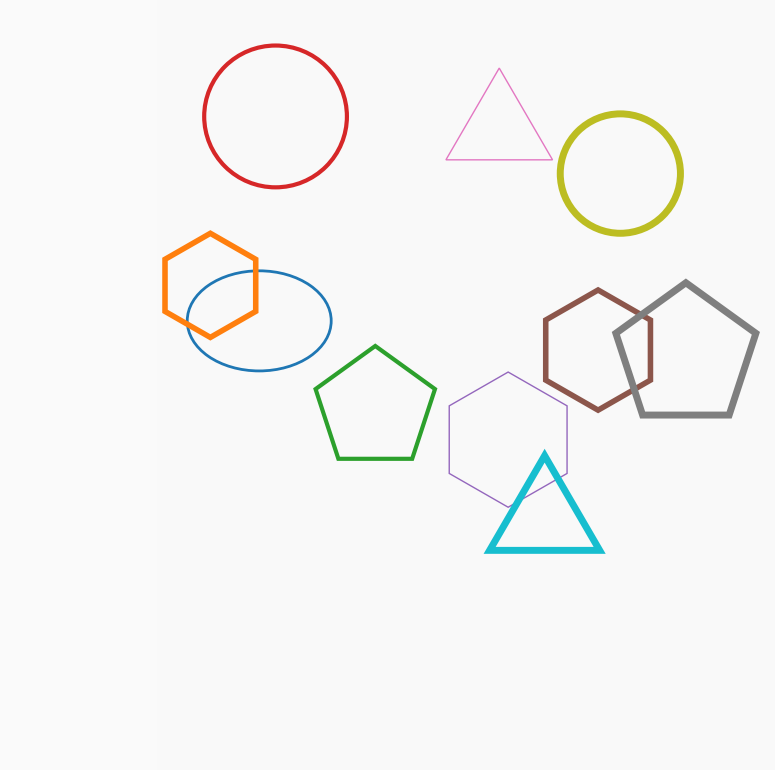[{"shape": "oval", "thickness": 1, "radius": 0.46, "center": [0.334, 0.583]}, {"shape": "hexagon", "thickness": 2, "radius": 0.34, "center": [0.271, 0.629]}, {"shape": "pentagon", "thickness": 1.5, "radius": 0.4, "center": [0.484, 0.47]}, {"shape": "circle", "thickness": 1.5, "radius": 0.46, "center": [0.356, 0.849]}, {"shape": "hexagon", "thickness": 0.5, "radius": 0.44, "center": [0.656, 0.429]}, {"shape": "hexagon", "thickness": 2, "radius": 0.39, "center": [0.772, 0.545]}, {"shape": "triangle", "thickness": 0.5, "radius": 0.4, "center": [0.644, 0.832]}, {"shape": "pentagon", "thickness": 2.5, "radius": 0.47, "center": [0.885, 0.538]}, {"shape": "circle", "thickness": 2.5, "radius": 0.39, "center": [0.8, 0.775]}, {"shape": "triangle", "thickness": 2.5, "radius": 0.41, "center": [0.703, 0.326]}]